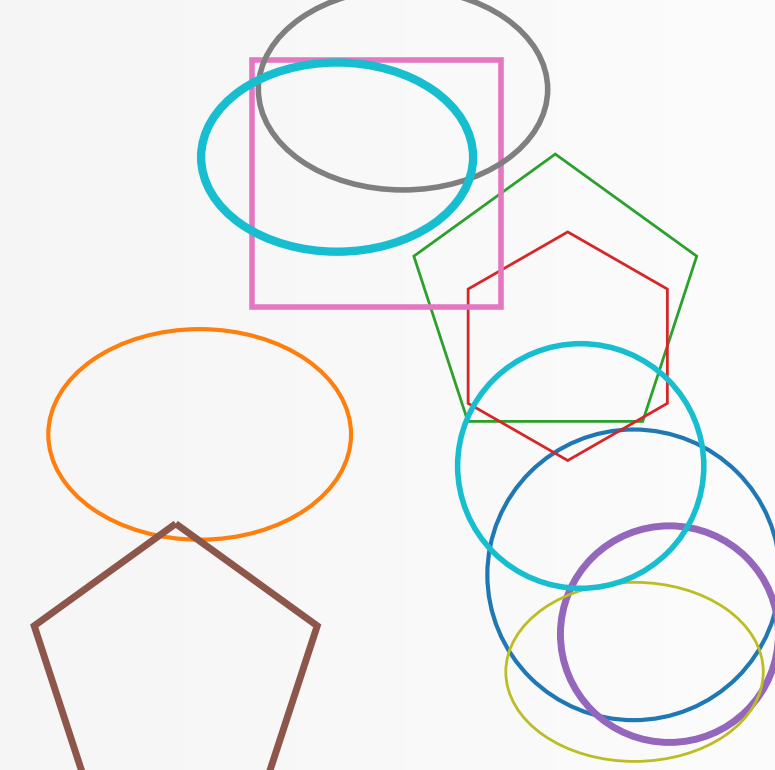[{"shape": "circle", "thickness": 1.5, "radius": 0.94, "center": [0.818, 0.253]}, {"shape": "oval", "thickness": 1.5, "radius": 0.98, "center": [0.258, 0.436]}, {"shape": "pentagon", "thickness": 1, "radius": 0.96, "center": [0.716, 0.608]}, {"shape": "hexagon", "thickness": 1, "radius": 0.74, "center": [0.733, 0.55]}, {"shape": "circle", "thickness": 2.5, "radius": 0.7, "center": [0.864, 0.176]}, {"shape": "pentagon", "thickness": 2.5, "radius": 0.96, "center": [0.227, 0.128]}, {"shape": "square", "thickness": 2, "radius": 0.8, "center": [0.486, 0.761]}, {"shape": "oval", "thickness": 2, "radius": 0.93, "center": [0.52, 0.884]}, {"shape": "oval", "thickness": 1, "radius": 0.83, "center": [0.819, 0.127]}, {"shape": "oval", "thickness": 3, "radius": 0.88, "center": [0.435, 0.796]}, {"shape": "circle", "thickness": 2, "radius": 0.79, "center": [0.749, 0.395]}]